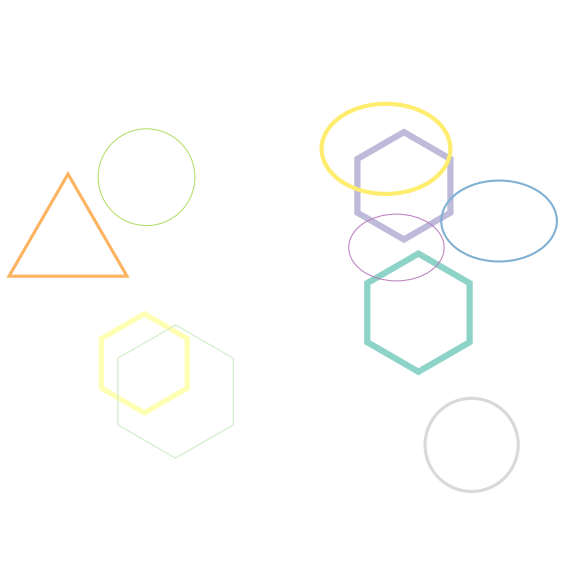[{"shape": "hexagon", "thickness": 3, "radius": 0.51, "center": [0.725, 0.458]}, {"shape": "hexagon", "thickness": 2.5, "radius": 0.43, "center": [0.25, 0.37]}, {"shape": "hexagon", "thickness": 3, "radius": 0.46, "center": [0.699, 0.677]}, {"shape": "oval", "thickness": 1, "radius": 0.5, "center": [0.864, 0.616]}, {"shape": "triangle", "thickness": 1.5, "radius": 0.59, "center": [0.118, 0.58]}, {"shape": "circle", "thickness": 0.5, "radius": 0.42, "center": [0.254, 0.692]}, {"shape": "circle", "thickness": 1.5, "radius": 0.4, "center": [0.817, 0.229]}, {"shape": "oval", "thickness": 0.5, "radius": 0.41, "center": [0.686, 0.571]}, {"shape": "hexagon", "thickness": 0.5, "radius": 0.58, "center": [0.304, 0.321]}, {"shape": "oval", "thickness": 2, "radius": 0.56, "center": [0.668, 0.741]}]